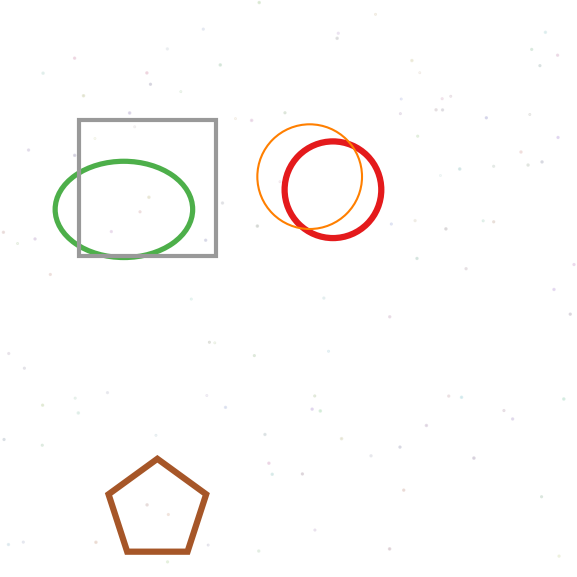[{"shape": "circle", "thickness": 3, "radius": 0.42, "center": [0.577, 0.671]}, {"shape": "oval", "thickness": 2.5, "radius": 0.6, "center": [0.215, 0.637]}, {"shape": "circle", "thickness": 1, "radius": 0.45, "center": [0.536, 0.693]}, {"shape": "pentagon", "thickness": 3, "radius": 0.44, "center": [0.272, 0.116]}, {"shape": "square", "thickness": 2, "radius": 0.59, "center": [0.256, 0.673]}]